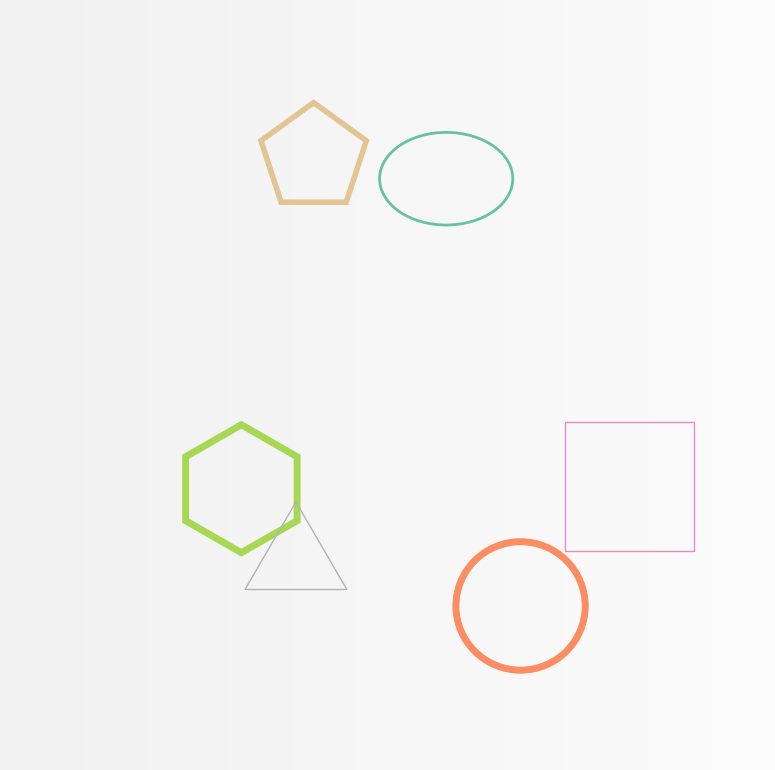[{"shape": "oval", "thickness": 1, "radius": 0.43, "center": [0.576, 0.768]}, {"shape": "circle", "thickness": 2.5, "radius": 0.42, "center": [0.672, 0.213]}, {"shape": "square", "thickness": 0.5, "radius": 0.42, "center": [0.812, 0.368]}, {"shape": "hexagon", "thickness": 2.5, "radius": 0.42, "center": [0.311, 0.365]}, {"shape": "pentagon", "thickness": 2, "radius": 0.36, "center": [0.405, 0.795]}, {"shape": "triangle", "thickness": 0.5, "radius": 0.38, "center": [0.382, 0.272]}]